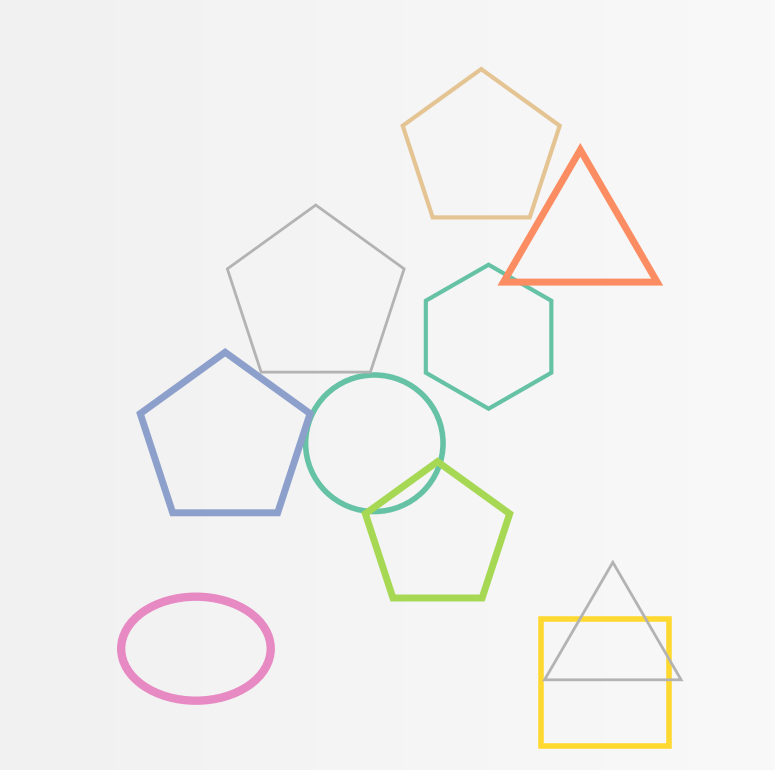[{"shape": "circle", "thickness": 2, "radius": 0.44, "center": [0.483, 0.424]}, {"shape": "hexagon", "thickness": 1.5, "radius": 0.47, "center": [0.63, 0.563]}, {"shape": "triangle", "thickness": 2.5, "radius": 0.57, "center": [0.749, 0.691]}, {"shape": "pentagon", "thickness": 2.5, "radius": 0.58, "center": [0.291, 0.427]}, {"shape": "oval", "thickness": 3, "radius": 0.48, "center": [0.253, 0.158]}, {"shape": "pentagon", "thickness": 2.5, "radius": 0.49, "center": [0.565, 0.303]}, {"shape": "square", "thickness": 2, "radius": 0.41, "center": [0.78, 0.114]}, {"shape": "pentagon", "thickness": 1.5, "radius": 0.53, "center": [0.621, 0.804]}, {"shape": "triangle", "thickness": 1, "radius": 0.51, "center": [0.791, 0.168]}, {"shape": "pentagon", "thickness": 1, "radius": 0.6, "center": [0.407, 0.614]}]